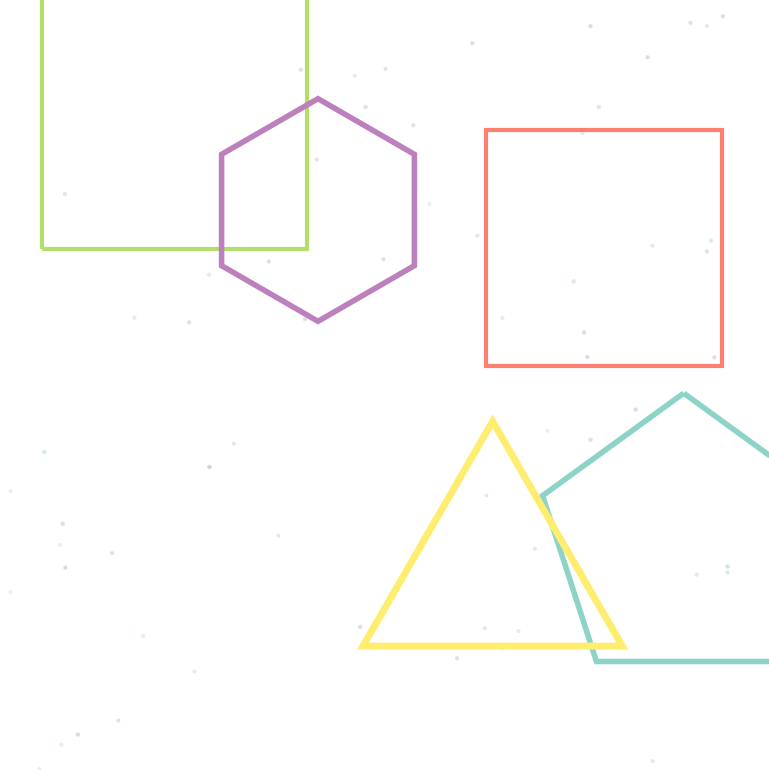[{"shape": "pentagon", "thickness": 2, "radius": 0.96, "center": [0.888, 0.297]}, {"shape": "square", "thickness": 1.5, "radius": 0.77, "center": [0.785, 0.678]}, {"shape": "square", "thickness": 1.5, "radius": 0.86, "center": [0.226, 0.849]}, {"shape": "hexagon", "thickness": 2, "radius": 0.72, "center": [0.413, 0.727]}, {"shape": "triangle", "thickness": 2.5, "radius": 0.97, "center": [0.64, 0.258]}]